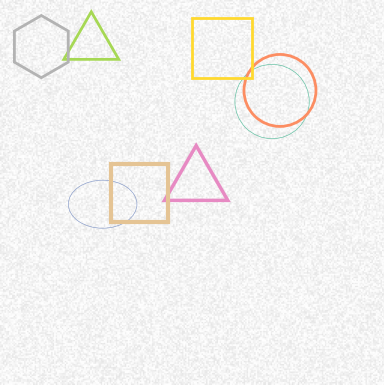[{"shape": "circle", "thickness": 0.5, "radius": 0.48, "center": [0.707, 0.736]}, {"shape": "circle", "thickness": 2, "radius": 0.47, "center": [0.727, 0.765]}, {"shape": "oval", "thickness": 0.5, "radius": 0.45, "center": [0.267, 0.47]}, {"shape": "triangle", "thickness": 2.5, "radius": 0.47, "center": [0.509, 0.527]}, {"shape": "triangle", "thickness": 2, "radius": 0.41, "center": [0.237, 0.887]}, {"shape": "square", "thickness": 2, "radius": 0.39, "center": [0.577, 0.875]}, {"shape": "square", "thickness": 3, "radius": 0.38, "center": [0.362, 0.499]}, {"shape": "hexagon", "thickness": 2, "radius": 0.4, "center": [0.107, 0.879]}]